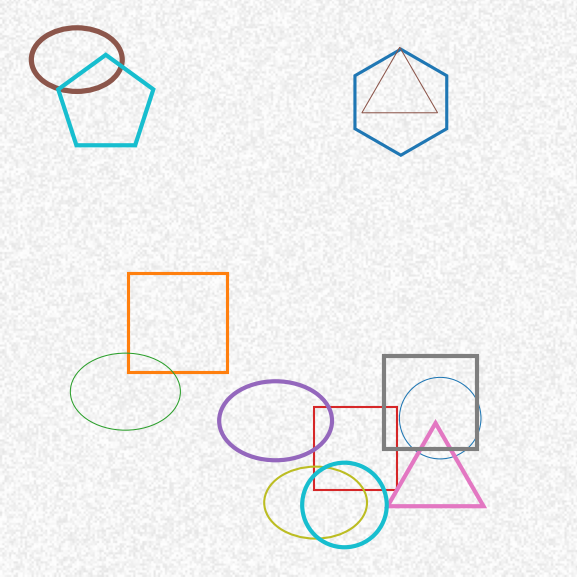[{"shape": "circle", "thickness": 0.5, "radius": 0.35, "center": [0.762, 0.275]}, {"shape": "hexagon", "thickness": 1.5, "radius": 0.46, "center": [0.694, 0.822]}, {"shape": "square", "thickness": 1.5, "radius": 0.43, "center": [0.307, 0.441]}, {"shape": "oval", "thickness": 0.5, "radius": 0.48, "center": [0.217, 0.321]}, {"shape": "square", "thickness": 1, "radius": 0.36, "center": [0.616, 0.222]}, {"shape": "oval", "thickness": 2, "radius": 0.49, "center": [0.477, 0.271]}, {"shape": "triangle", "thickness": 0.5, "radius": 0.38, "center": [0.692, 0.842]}, {"shape": "oval", "thickness": 2.5, "radius": 0.39, "center": [0.133, 0.896]}, {"shape": "triangle", "thickness": 2, "radius": 0.48, "center": [0.754, 0.171]}, {"shape": "square", "thickness": 2, "radius": 0.4, "center": [0.746, 0.302]}, {"shape": "oval", "thickness": 1, "radius": 0.45, "center": [0.547, 0.129]}, {"shape": "pentagon", "thickness": 2, "radius": 0.43, "center": [0.183, 0.818]}, {"shape": "circle", "thickness": 2, "radius": 0.37, "center": [0.596, 0.125]}]